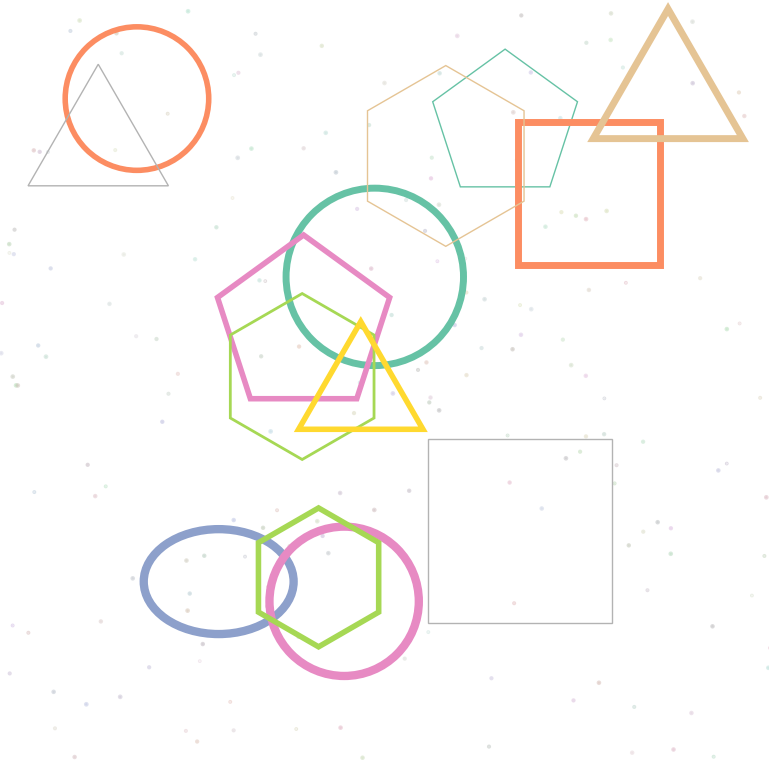[{"shape": "circle", "thickness": 2.5, "radius": 0.58, "center": [0.487, 0.64]}, {"shape": "pentagon", "thickness": 0.5, "radius": 0.49, "center": [0.656, 0.837]}, {"shape": "circle", "thickness": 2, "radius": 0.47, "center": [0.178, 0.872]}, {"shape": "square", "thickness": 2.5, "radius": 0.46, "center": [0.765, 0.749]}, {"shape": "oval", "thickness": 3, "radius": 0.49, "center": [0.284, 0.245]}, {"shape": "pentagon", "thickness": 2, "radius": 0.59, "center": [0.394, 0.577]}, {"shape": "circle", "thickness": 3, "radius": 0.48, "center": [0.447, 0.219]}, {"shape": "hexagon", "thickness": 1, "radius": 0.54, "center": [0.392, 0.511]}, {"shape": "hexagon", "thickness": 2, "radius": 0.45, "center": [0.414, 0.25]}, {"shape": "triangle", "thickness": 2, "radius": 0.47, "center": [0.469, 0.489]}, {"shape": "triangle", "thickness": 2.5, "radius": 0.56, "center": [0.868, 0.876]}, {"shape": "hexagon", "thickness": 0.5, "radius": 0.59, "center": [0.579, 0.797]}, {"shape": "square", "thickness": 0.5, "radius": 0.6, "center": [0.675, 0.31]}, {"shape": "triangle", "thickness": 0.5, "radius": 0.53, "center": [0.128, 0.811]}]